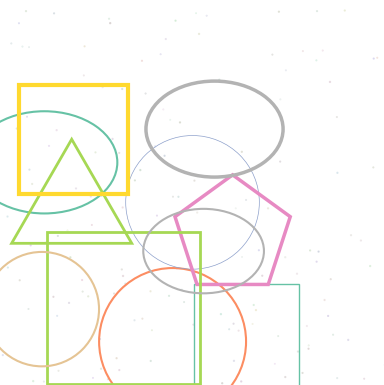[{"shape": "square", "thickness": 1, "radius": 0.68, "center": [0.64, 0.128]}, {"shape": "oval", "thickness": 1.5, "radius": 0.95, "center": [0.115, 0.578]}, {"shape": "circle", "thickness": 1.5, "radius": 0.95, "center": [0.448, 0.113]}, {"shape": "circle", "thickness": 0.5, "radius": 0.87, "center": [0.5, 0.474]}, {"shape": "pentagon", "thickness": 2.5, "radius": 0.79, "center": [0.604, 0.388]}, {"shape": "square", "thickness": 2, "radius": 0.99, "center": [0.321, 0.2]}, {"shape": "triangle", "thickness": 2, "radius": 0.9, "center": [0.186, 0.458]}, {"shape": "square", "thickness": 3, "radius": 0.71, "center": [0.19, 0.638]}, {"shape": "circle", "thickness": 1.5, "radius": 0.74, "center": [0.109, 0.197]}, {"shape": "oval", "thickness": 2.5, "radius": 0.89, "center": [0.557, 0.665]}, {"shape": "oval", "thickness": 1.5, "radius": 0.78, "center": [0.529, 0.348]}]